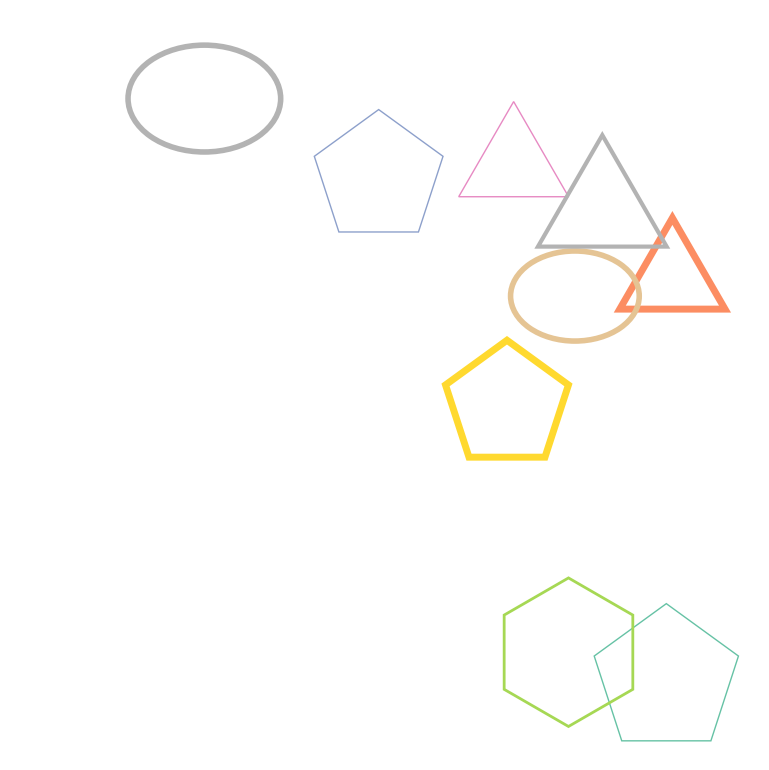[{"shape": "pentagon", "thickness": 0.5, "radius": 0.49, "center": [0.865, 0.118]}, {"shape": "triangle", "thickness": 2.5, "radius": 0.39, "center": [0.873, 0.638]}, {"shape": "pentagon", "thickness": 0.5, "radius": 0.44, "center": [0.492, 0.77]}, {"shape": "triangle", "thickness": 0.5, "radius": 0.41, "center": [0.667, 0.786]}, {"shape": "hexagon", "thickness": 1, "radius": 0.48, "center": [0.738, 0.153]}, {"shape": "pentagon", "thickness": 2.5, "radius": 0.42, "center": [0.658, 0.474]}, {"shape": "oval", "thickness": 2, "radius": 0.42, "center": [0.747, 0.616]}, {"shape": "triangle", "thickness": 1.5, "radius": 0.48, "center": [0.782, 0.728]}, {"shape": "oval", "thickness": 2, "radius": 0.5, "center": [0.265, 0.872]}]